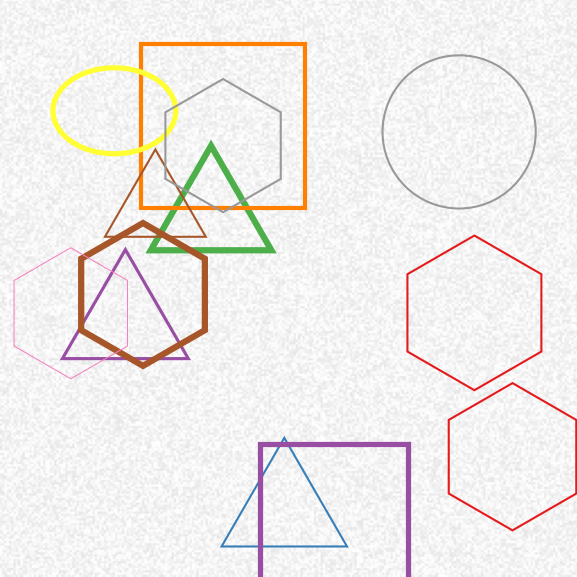[{"shape": "hexagon", "thickness": 1, "radius": 0.67, "center": [0.821, 0.457]}, {"shape": "hexagon", "thickness": 1, "radius": 0.64, "center": [0.887, 0.208]}, {"shape": "triangle", "thickness": 1, "radius": 0.63, "center": [0.492, 0.116]}, {"shape": "triangle", "thickness": 3, "radius": 0.6, "center": [0.365, 0.626]}, {"shape": "triangle", "thickness": 1.5, "radius": 0.63, "center": [0.217, 0.441]}, {"shape": "square", "thickness": 2.5, "radius": 0.64, "center": [0.579, 0.102]}, {"shape": "square", "thickness": 2, "radius": 0.71, "center": [0.386, 0.781]}, {"shape": "oval", "thickness": 2.5, "radius": 0.53, "center": [0.198, 0.807]}, {"shape": "hexagon", "thickness": 3, "radius": 0.62, "center": [0.248, 0.489]}, {"shape": "triangle", "thickness": 1, "radius": 0.5, "center": [0.269, 0.64]}, {"shape": "hexagon", "thickness": 0.5, "radius": 0.57, "center": [0.123, 0.457]}, {"shape": "hexagon", "thickness": 1, "radius": 0.58, "center": [0.386, 0.747]}, {"shape": "circle", "thickness": 1, "radius": 0.66, "center": [0.795, 0.771]}]